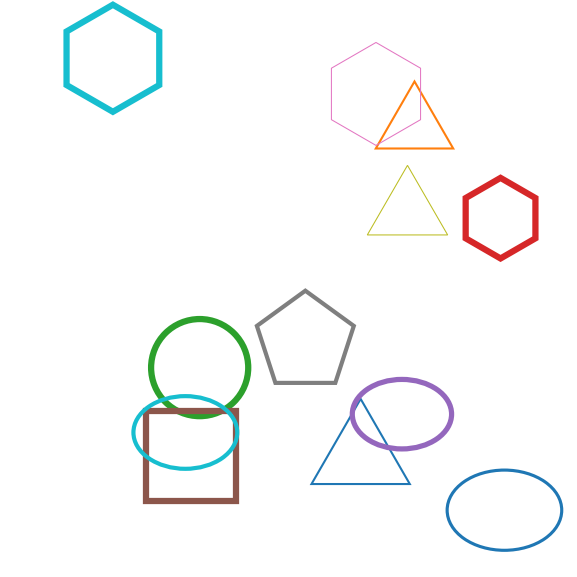[{"shape": "oval", "thickness": 1.5, "radius": 0.5, "center": [0.873, 0.116]}, {"shape": "triangle", "thickness": 1, "radius": 0.49, "center": [0.624, 0.21]}, {"shape": "triangle", "thickness": 1, "radius": 0.39, "center": [0.718, 0.781]}, {"shape": "circle", "thickness": 3, "radius": 0.42, "center": [0.346, 0.363]}, {"shape": "hexagon", "thickness": 3, "radius": 0.35, "center": [0.867, 0.621]}, {"shape": "oval", "thickness": 2.5, "radius": 0.43, "center": [0.696, 0.282]}, {"shape": "square", "thickness": 3, "radius": 0.39, "center": [0.33, 0.21]}, {"shape": "hexagon", "thickness": 0.5, "radius": 0.45, "center": [0.651, 0.836]}, {"shape": "pentagon", "thickness": 2, "radius": 0.44, "center": [0.529, 0.408]}, {"shape": "triangle", "thickness": 0.5, "radius": 0.4, "center": [0.706, 0.632]}, {"shape": "hexagon", "thickness": 3, "radius": 0.46, "center": [0.195, 0.898]}, {"shape": "oval", "thickness": 2, "radius": 0.45, "center": [0.321, 0.25]}]